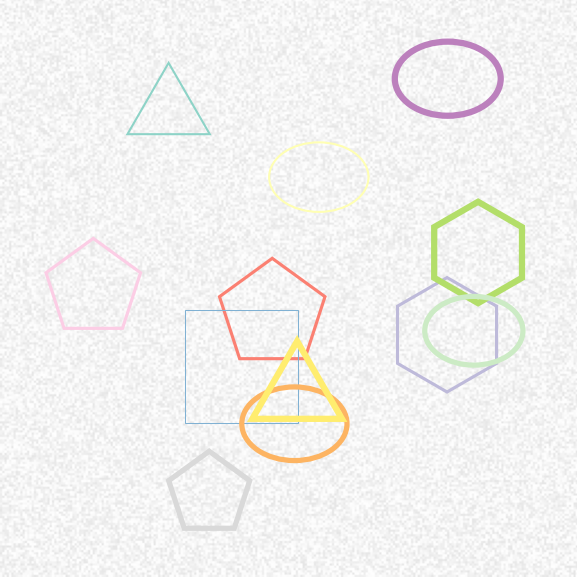[{"shape": "triangle", "thickness": 1, "radius": 0.41, "center": [0.292, 0.808]}, {"shape": "oval", "thickness": 1, "radius": 0.43, "center": [0.552, 0.692]}, {"shape": "hexagon", "thickness": 1.5, "radius": 0.5, "center": [0.774, 0.419]}, {"shape": "pentagon", "thickness": 1.5, "radius": 0.48, "center": [0.471, 0.456]}, {"shape": "square", "thickness": 0.5, "radius": 0.49, "center": [0.418, 0.365]}, {"shape": "oval", "thickness": 2.5, "radius": 0.46, "center": [0.51, 0.265]}, {"shape": "hexagon", "thickness": 3, "radius": 0.44, "center": [0.828, 0.562]}, {"shape": "pentagon", "thickness": 1.5, "radius": 0.43, "center": [0.162, 0.5]}, {"shape": "pentagon", "thickness": 2.5, "radius": 0.37, "center": [0.362, 0.144]}, {"shape": "oval", "thickness": 3, "radius": 0.46, "center": [0.775, 0.863]}, {"shape": "oval", "thickness": 2.5, "radius": 0.43, "center": [0.821, 0.426]}, {"shape": "triangle", "thickness": 3, "radius": 0.45, "center": [0.515, 0.319]}]